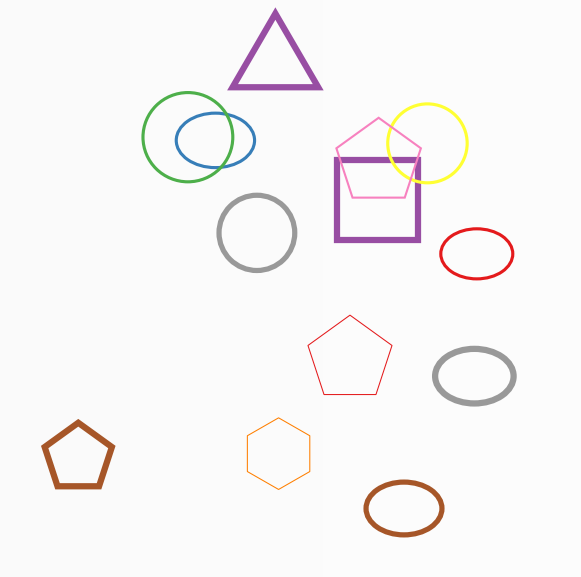[{"shape": "oval", "thickness": 1.5, "radius": 0.31, "center": [0.82, 0.56]}, {"shape": "pentagon", "thickness": 0.5, "radius": 0.38, "center": [0.602, 0.377]}, {"shape": "oval", "thickness": 1.5, "radius": 0.34, "center": [0.371, 0.756]}, {"shape": "circle", "thickness": 1.5, "radius": 0.39, "center": [0.323, 0.762]}, {"shape": "triangle", "thickness": 3, "radius": 0.43, "center": [0.474, 0.891]}, {"shape": "square", "thickness": 3, "radius": 0.35, "center": [0.65, 0.653]}, {"shape": "hexagon", "thickness": 0.5, "radius": 0.31, "center": [0.479, 0.214]}, {"shape": "circle", "thickness": 1.5, "radius": 0.34, "center": [0.735, 0.751]}, {"shape": "pentagon", "thickness": 3, "radius": 0.3, "center": [0.135, 0.206]}, {"shape": "oval", "thickness": 2.5, "radius": 0.33, "center": [0.695, 0.119]}, {"shape": "pentagon", "thickness": 1, "radius": 0.38, "center": [0.651, 0.719]}, {"shape": "circle", "thickness": 2.5, "radius": 0.33, "center": [0.442, 0.596]}, {"shape": "oval", "thickness": 3, "radius": 0.34, "center": [0.816, 0.348]}]